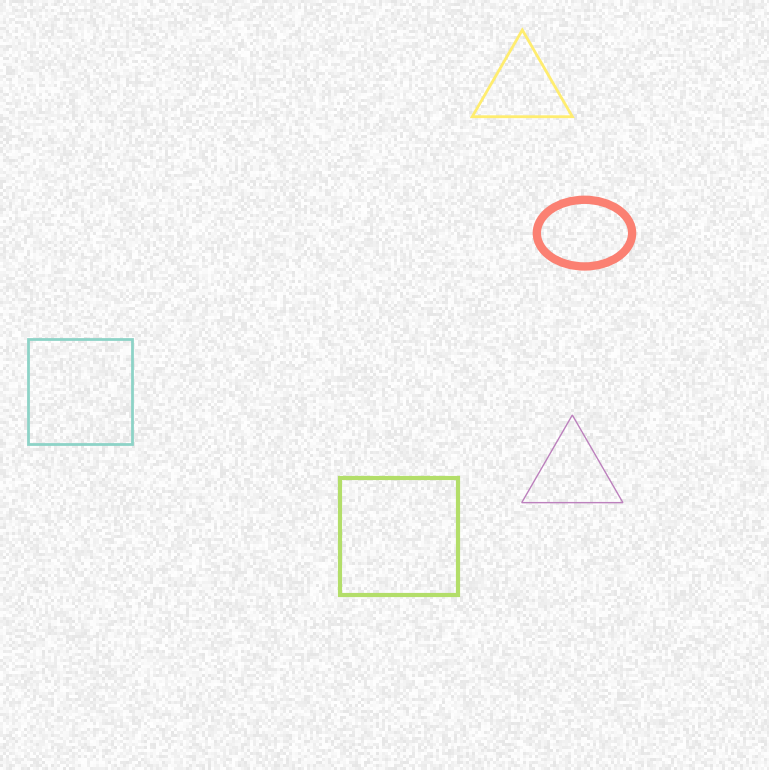[{"shape": "square", "thickness": 1, "radius": 0.34, "center": [0.104, 0.492]}, {"shape": "oval", "thickness": 3, "radius": 0.31, "center": [0.759, 0.697]}, {"shape": "square", "thickness": 1.5, "radius": 0.38, "center": [0.518, 0.303]}, {"shape": "triangle", "thickness": 0.5, "radius": 0.38, "center": [0.743, 0.385]}, {"shape": "triangle", "thickness": 1, "radius": 0.38, "center": [0.678, 0.886]}]